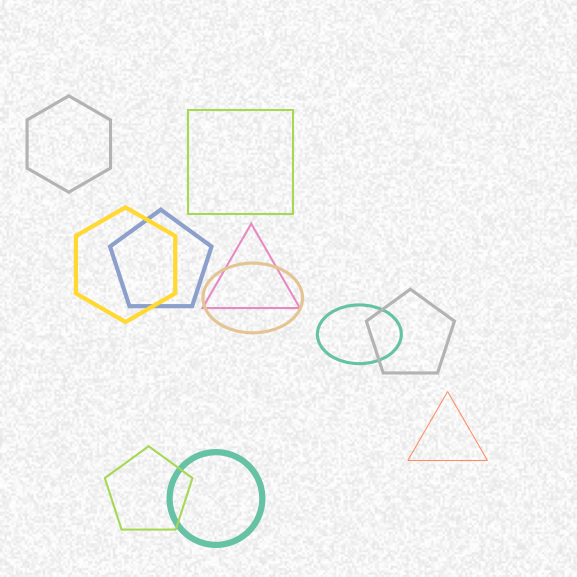[{"shape": "circle", "thickness": 3, "radius": 0.4, "center": [0.374, 0.136]}, {"shape": "oval", "thickness": 1.5, "radius": 0.36, "center": [0.622, 0.42]}, {"shape": "triangle", "thickness": 0.5, "radius": 0.4, "center": [0.775, 0.242]}, {"shape": "pentagon", "thickness": 2, "radius": 0.46, "center": [0.278, 0.544]}, {"shape": "triangle", "thickness": 1, "radius": 0.49, "center": [0.435, 0.514]}, {"shape": "square", "thickness": 1, "radius": 0.45, "center": [0.416, 0.719]}, {"shape": "pentagon", "thickness": 1, "radius": 0.4, "center": [0.257, 0.147]}, {"shape": "hexagon", "thickness": 2, "radius": 0.5, "center": [0.217, 0.541]}, {"shape": "oval", "thickness": 1.5, "radius": 0.43, "center": [0.438, 0.483]}, {"shape": "pentagon", "thickness": 1.5, "radius": 0.4, "center": [0.711, 0.418]}, {"shape": "hexagon", "thickness": 1.5, "radius": 0.42, "center": [0.119, 0.75]}]